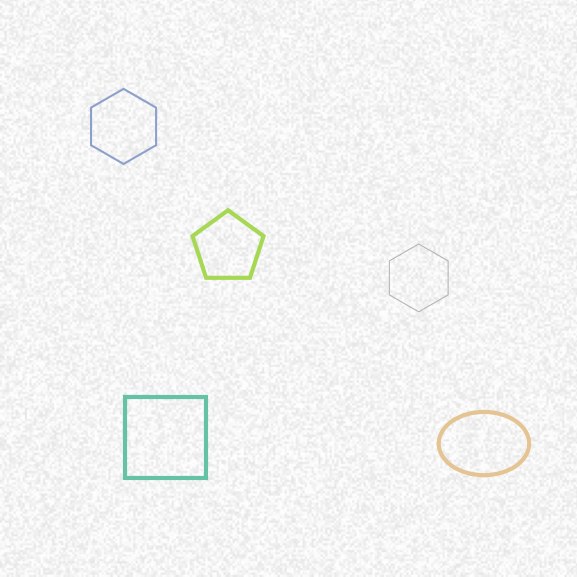[{"shape": "square", "thickness": 2, "radius": 0.35, "center": [0.286, 0.242]}, {"shape": "hexagon", "thickness": 1, "radius": 0.33, "center": [0.214, 0.78]}, {"shape": "pentagon", "thickness": 2, "radius": 0.32, "center": [0.395, 0.57]}, {"shape": "oval", "thickness": 2, "radius": 0.39, "center": [0.838, 0.231]}, {"shape": "hexagon", "thickness": 0.5, "radius": 0.29, "center": [0.725, 0.518]}]